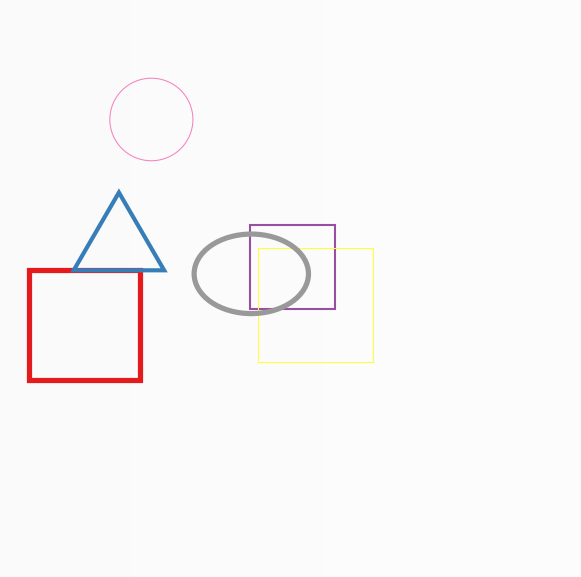[{"shape": "square", "thickness": 2.5, "radius": 0.48, "center": [0.146, 0.436]}, {"shape": "triangle", "thickness": 2, "radius": 0.45, "center": [0.205, 0.576]}, {"shape": "square", "thickness": 1, "radius": 0.36, "center": [0.503, 0.537]}, {"shape": "square", "thickness": 0.5, "radius": 0.49, "center": [0.543, 0.472]}, {"shape": "circle", "thickness": 0.5, "radius": 0.36, "center": [0.26, 0.792]}, {"shape": "oval", "thickness": 2.5, "radius": 0.49, "center": [0.432, 0.525]}]